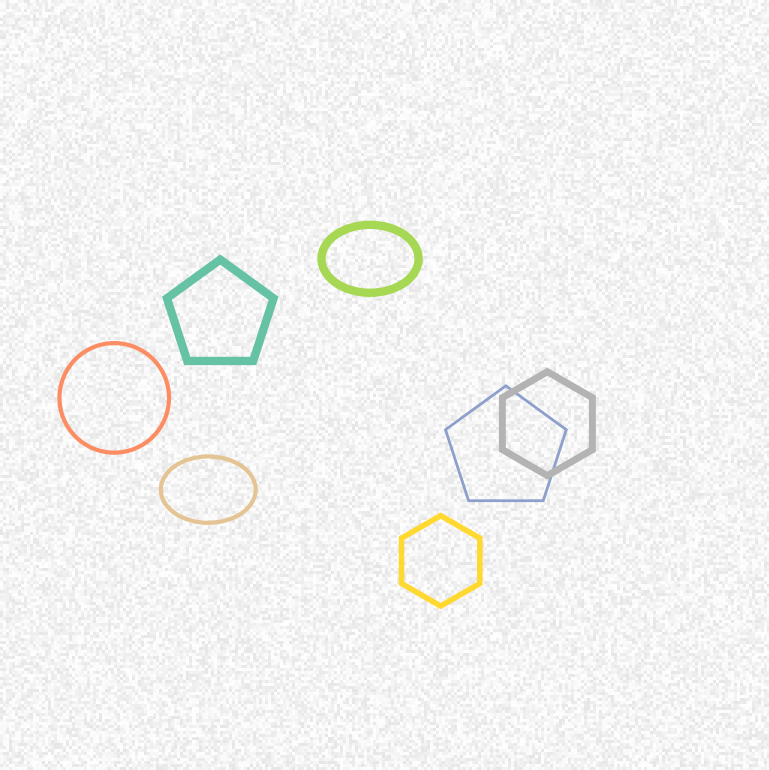[{"shape": "pentagon", "thickness": 3, "radius": 0.36, "center": [0.286, 0.59]}, {"shape": "circle", "thickness": 1.5, "radius": 0.36, "center": [0.148, 0.483]}, {"shape": "pentagon", "thickness": 1, "radius": 0.41, "center": [0.657, 0.416]}, {"shape": "oval", "thickness": 3, "radius": 0.32, "center": [0.481, 0.664]}, {"shape": "hexagon", "thickness": 2, "radius": 0.29, "center": [0.572, 0.272]}, {"shape": "oval", "thickness": 1.5, "radius": 0.31, "center": [0.27, 0.364]}, {"shape": "hexagon", "thickness": 2.5, "radius": 0.34, "center": [0.711, 0.45]}]